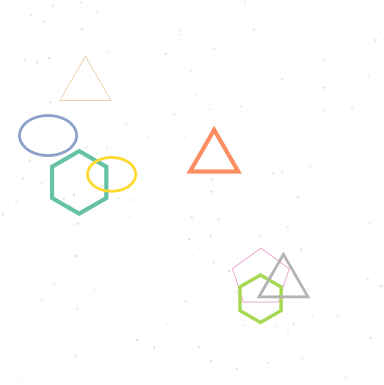[{"shape": "hexagon", "thickness": 3, "radius": 0.41, "center": [0.206, 0.526]}, {"shape": "triangle", "thickness": 3, "radius": 0.36, "center": [0.556, 0.591]}, {"shape": "oval", "thickness": 2, "radius": 0.37, "center": [0.125, 0.648]}, {"shape": "pentagon", "thickness": 0.5, "radius": 0.39, "center": [0.678, 0.278]}, {"shape": "hexagon", "thickness": 2.5, "radius": 0.31, "center": [0.677, 0.224]}, {"shape": "oval", "thickness": 2, "radius": 0.31, "center": [0.29, 0.547]}, {"shape": "triangle", "thickness": 0.5, "radius": 0.38, "center": [0.222, 0.777]}, {"shape": "triangle", "thickness": 2, "radius": 0.37, "center": [0.736, 0.266]}]